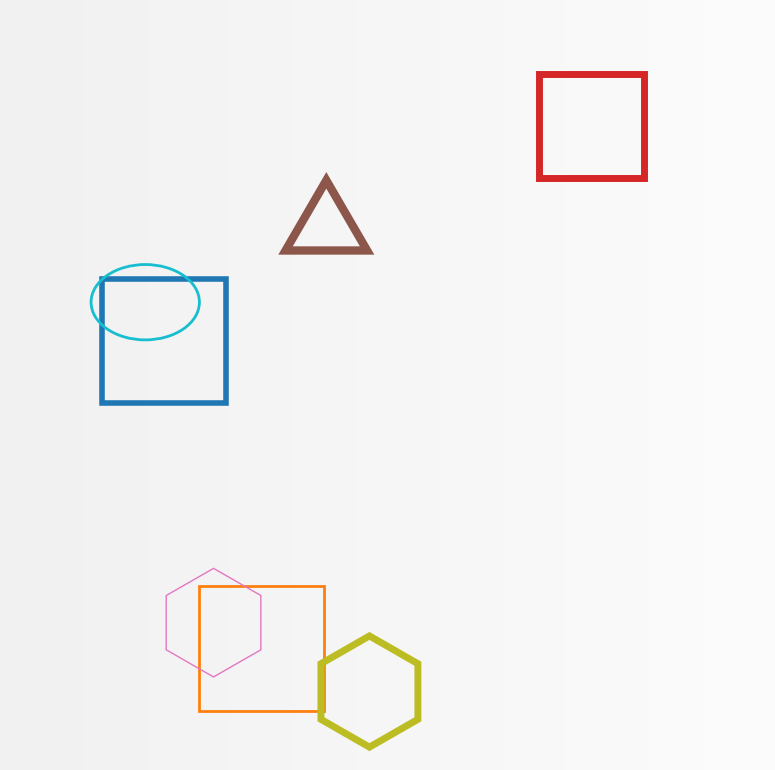[{"shape": "square", "thickness": 2, "radius": 0.4, "center": [0.212, 0.557]}, {"shape": "square", "thickness": 1, "radius": 0.41, "center": [0.337, 0.158]}, {"shape": "square", "thickness": 2.5, "radius": 0.34, "center": [0.763, 0.837]}, {"shape": "triangle", "thickness": 3, "radius": 0.3, "center": [0.421, 0.705]}, {"shape": "hexagon", "thickness": 0.5, "radius": 0.35, "center": [0.276, 0.191]}, {"shape": "hexagon", "thickness": 2.5, "radius": 0.36, "center": [0.477, 0.102]}, {"shape": "oval", "thickness": 1, "radius": 0.35, "center": [0.187, 0.608]}]